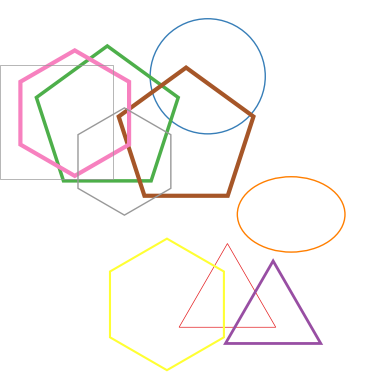[{"shape": "triangle", "thickness": 0.5, "radius": 0.72, "center": [0.591, 0.222]}, {"shape": "circle", "thickness": 1, "radius": 0.75, "center": [0.54, 0.802]}, {"shape": "pentagon", "thickness": 2.5, "radius": 0.97, "center": [0.279, 0.687]}, {"shape": "triangle", "thickness": 2, "radius": 0.71, "center": [0.709, 0.179]}, {"shape": "oval", "thickness": 1, "radius": 0.7, "center": [0.756, 0.443]}, {"shape": "hexagon", "thickness": 1.5, "radius": 0.85, "center": [0.434, 0.209]}, {"shape": "pentagon", "thickness": 3, "radius": 0.92, "center": [0.483, 0.64]}, {"shape": "hexagon", "thickness": 3, "radius": 0.81, "center": [0.194, 0.706]}, {"shape": "hexagon", "thickness": 1, "radius": 0.7, "center": [0.323, 0.58]}, {"shape": "square", "thickness": 0.5, "radius": 0.74, "center": [0.147, 0.683]}]